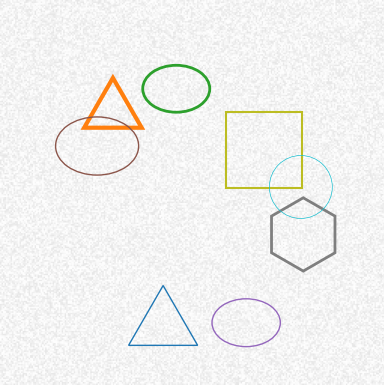[{"shape": "triangle", "thickness": 1, "radius": 0.52, "center": [0.424, 0.155]}, {"shape": "triangle", "thickness": 3, "radius": 0.43, "center": [0.293, 0.711]}, {"shape": "oval", "thickness": 2, "radius": 0.44, "center": [0.458, 0.769]}, {"shape": "oval", "thickness": 1, "radius": 0.44, "center": [0.639, 0.162]}, {"shape": "oval", "thickness": 1, "radius": 0.54, "center": [0.252, 0.621]}, {"shape": "hexagon", "thickness": 2, "radius": 0.48, "center": [0.788, 0.391]}, {"shape": "square", "thickness": 1.5, "radius": 0.49, "center": [0.686, 0.611]}, {"shape": "circle", "thickness": 0.5, "radius": 0.41, "center": [0.781, 0.514]}]